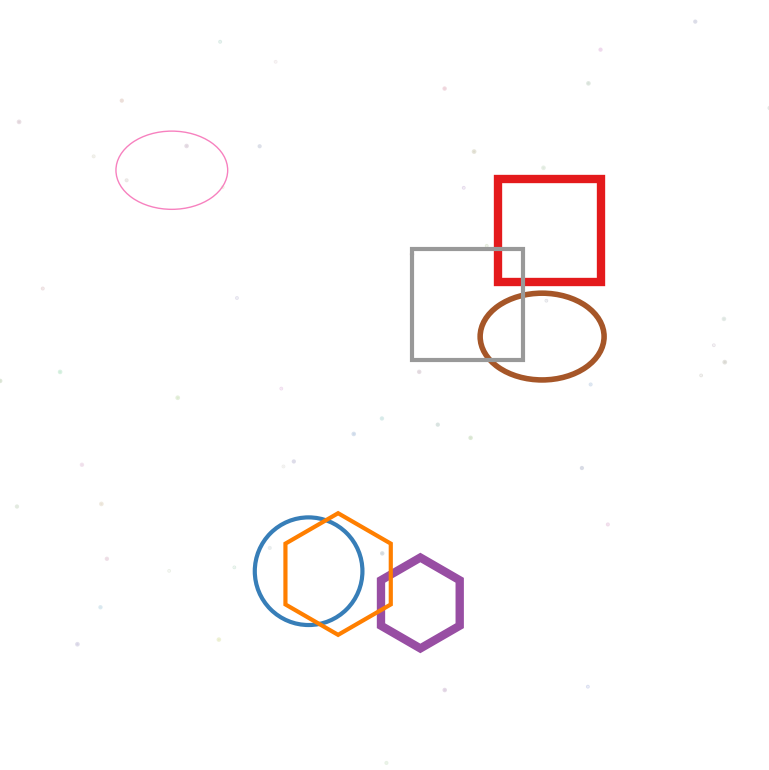[{"shape": "square", "thickness": 3, "radius": 0.34, "center": [0.714, 0.701]}, {"shape": "circle", "thickness": 1.5, "radius": 0.35, "center": [0.401, 0.258]}, {"shape": "hexagon", "thickness": 3, "radius": 0.3, "center": [0.546, 0.217]}, {"shape": "hexagon", "thickness": 1.5, "radius": 0.39, "center": [0.439, 0.255]}, {"shape": "oval", "thickness": 2, "radius": 0.4, "center": [0.704, 0.563]}, {"shape": "oval", "thickness": 0.5, "radius": 0.36, "center": [0.223, 0.779]}, {"shape": "square", "thickness": 1.5, "radius": 0.36, "center": [0.607, 0.605]}]